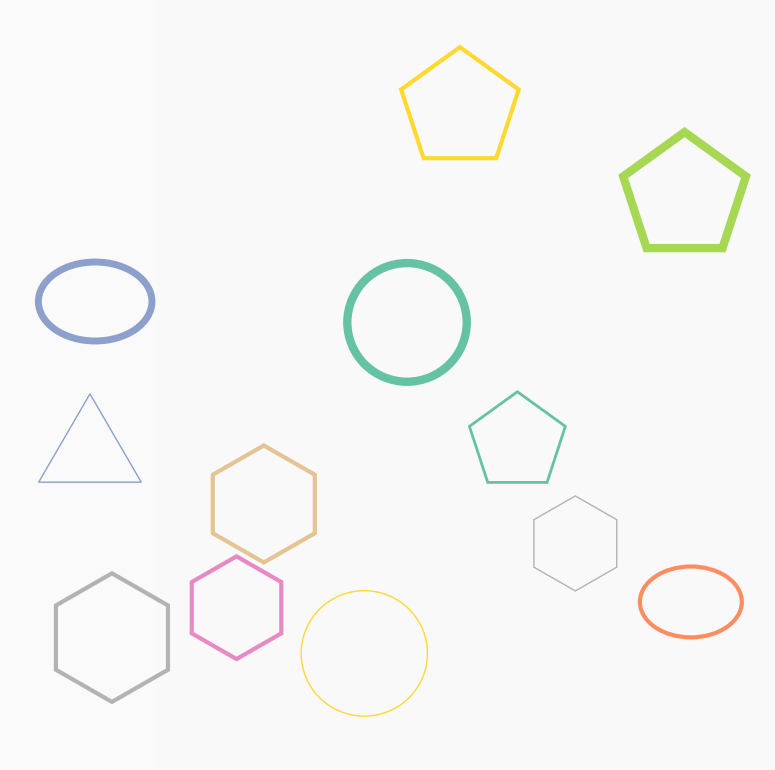[{"shape": "circle", "thickness": 3, "radius": 0.39, "center": [0.525, 0.581]}, {"shape": "pentagon", "thickness": 1, "radius": 0.33, "center": [0.668, 0.426]}, {"shape": "oval", "thickness": 1.5, "radius": 0.33, "center": [0.891, 0.218]}, {"shape": "triangle", "thickness": 0.5, "radius": 0.38, "center": [0.116, 0.412]}, {"shape": "oval", "thickness": 2.5, "radius": 0.37, "center": [0.123, 0.608]}, {"shape": "hexagon", "thickness": 1.5, "radius": 0.33, "center": [0.305, 0.211]}, {"shape": "pentagon", "thickness": 3, "radius": 0.42, "center": [0.883, 0.745]}, {"shape": "pentagon", "thickness": 1.5, "radius": 0.4, "center": [0.593, 0.859]}, {"shape": "circle", "thickness": 0.5, "radius": 0.41, "center": [0.47, 0.151]}, {"shape": "hexagon", "thickness": 1.5, "radius": 0.38, "center": [0.34, 0.345]}, {"shape": "hexagon", "thickness": 1.5, "radius": 0.42, "center": [0.144, 0.172]}, {"shape": "hexagon", "thickness": 0.5, "radius": 0.31, "center": [0.742, 0.294]}]